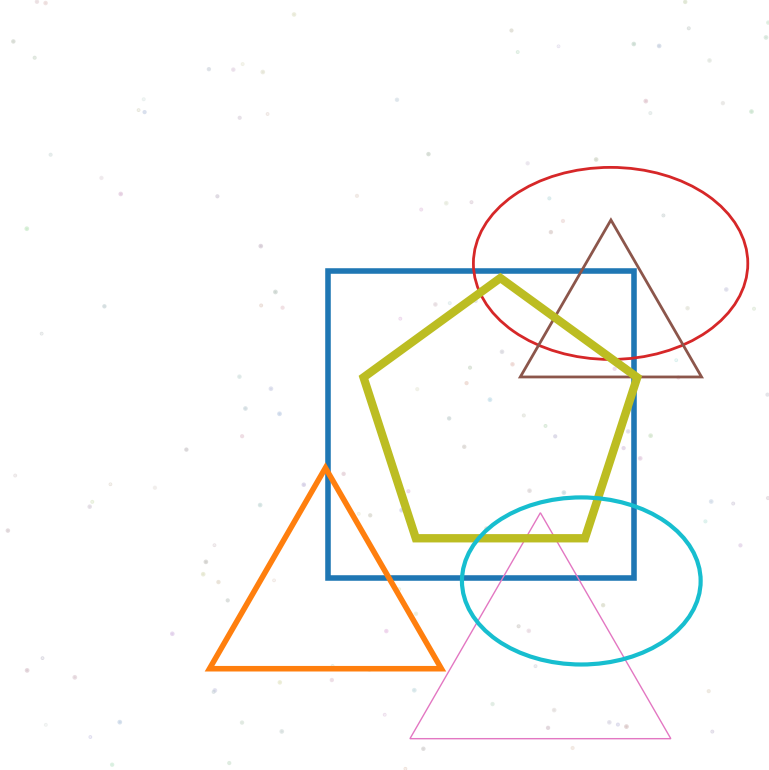[{"shape": "square", "thickness": 2, "radius": 1.0, "center": [0.625, 0.449]}, {"shape": "triangle", "thickness": 2, "radius": 0.87, "center": [0.423, 0.218]}, {"shape": "oval", "thickness": 1, "radius": 0.89, "center": [0.793, 0.658]}, {"shape": "triangle", "thickness": 1, "radius": 0.68, "center": [0.793, 0.578]}, {"shape": "triangle", "thickness": 0.5, "radius": 0.98, "center": [0.702, 0.138]}, {"shape": "pentagon", "thickness": 3, "radius": 0.93, "center": [0.65, 0.452]}, {"shape": "oval", "thickness": 1.5, "radius": 0.77, "center": [0.755, 0.246]}]